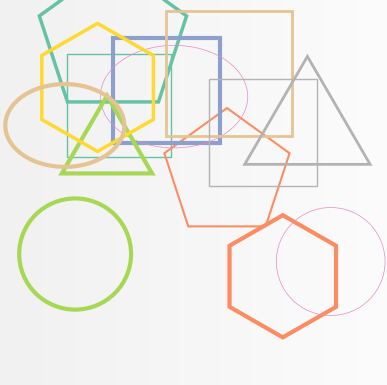[{"shape": "pentagon", "thickness": 2.5, "radius": 1.0, "center": [0.292, 0.897]}, {"shape": "square", "thickness": 1, "radius": 0.67, "center": [0.308, 0.726]}, {"shape": "pentagon", "thickness": 1.5, "radius": 0.85, "center": [0.586, 0.549]}, {"shape": "hexagon", "thickness": 3, "radius": 0.79, "center": [0.73, 0.282]}, {"shape": "square", "thickness": 3, "radius": 0.68, "center": [0.43, 0.764]}, {"shape": "circle", "thickness": 0.5, "radius": 0.7, "center": [0.853, 0.321]}, {"shape": "oval", "thickness": 0.5, "radius": 0.95, "center": [0.449, 0.749]}, {"shape": "circle", "thickness": 3, "radius": 0.72, "center": [0.194, 0.34]}, {"shape": "triangle", "thickness": 3, "radius": 0.67, "center": [0.276, 0.617]}, {"shape": "hexagon", "thickness": 2.5, "radius": 0.83, "center": [0.252, 0.773]}, {"shape": "square", "thickness": 2, "radius": 0.81, "center": [0.591, 0.809]}, {"shape": "oval", "thickness": 3, "radius": 0.77, "center": [0.167, 0.674]}, {"shape": "square", "thickness": 1, "radius": 0.69, "center": [0.679, 0.656]}, {"shape": "triangle", "thickness": 2, "radius": 0.93, "center": [0.793, 0.667]}]